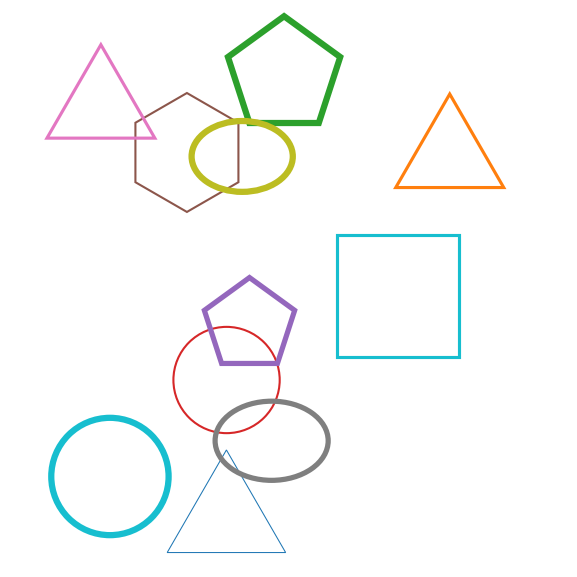[{"shape": "triangle", "thickness": 0.5, "radius": 0.59, "center": [0.392, 0.102]}, {"shape": "triangle", "thickness": 1.5, "radius": 0.54, "center": [0.779, 0.728]}, {"shape": "pentagon", "thickness": 3, "radius": 0.51, "center": [0.492, 0.869]}, {"shape": "circle", "thickness": 1, "radius": 0.46, "center": [0.392, 0.341]}, {"shape": "pentagon", "thickness": 2.5, "radius": 0.41, "center": [0.432, 0.436]}, {"shape": "hexagon", "thickness": 1, "radius": 0.51, "center": [0.324, 0.735]}, {"shape": "triangle", "thickness": 1.5, "radius": 0.54, "center": [0.175, 0.814]}, {"shape": "oval", "thickness": 2.5, "radius": 0.49, "center": [0.47, 0.236]}, {"shape": "oval", "thickness": 3, "radius": 0.44, "center": [0.419, 0.728]}, {"shape": "square", "thickness": 1.5, "radius": 0.53, "center": [0.69, 0.487]}, {"shape": "circle", "thickness": 3, "radius": 0.51, "center": [0.19, 0.174]}]